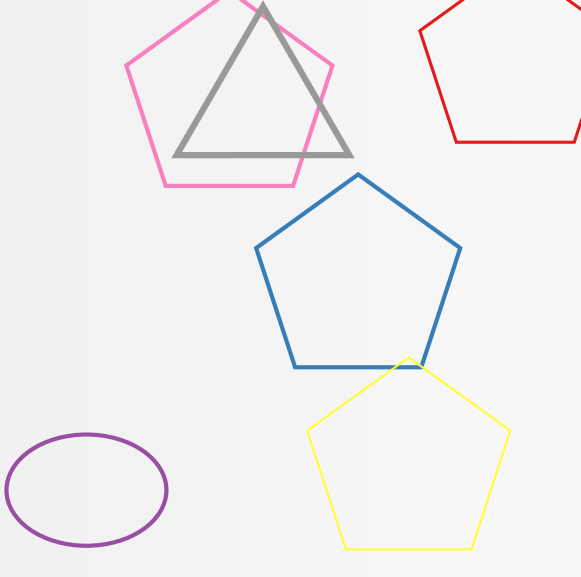[{"shape": "pentagon", "thickness": 1.5, "radius": 0.86, "center": [0.887, 0.893]}, {"shape": "pentagon", "thickness": 2, "radius": 0.92, "center": [0.616, 0.513]}, {"shape": "oval", "thickness": 2, "radius": 0.69, "center": [0.149, 0.15]}, {"shape": "pentagon", "thickness": 1, "radius": 0.92, "center": [0.703, 0.197]}, {"shape": "pentagon", "thickness": 2, "radius": 0.93, "center": [0.395, 0.828]}, {"shape": "triangle", "thickness": 3, "radius": 0.86, "center": [0.452, 0.816]}]